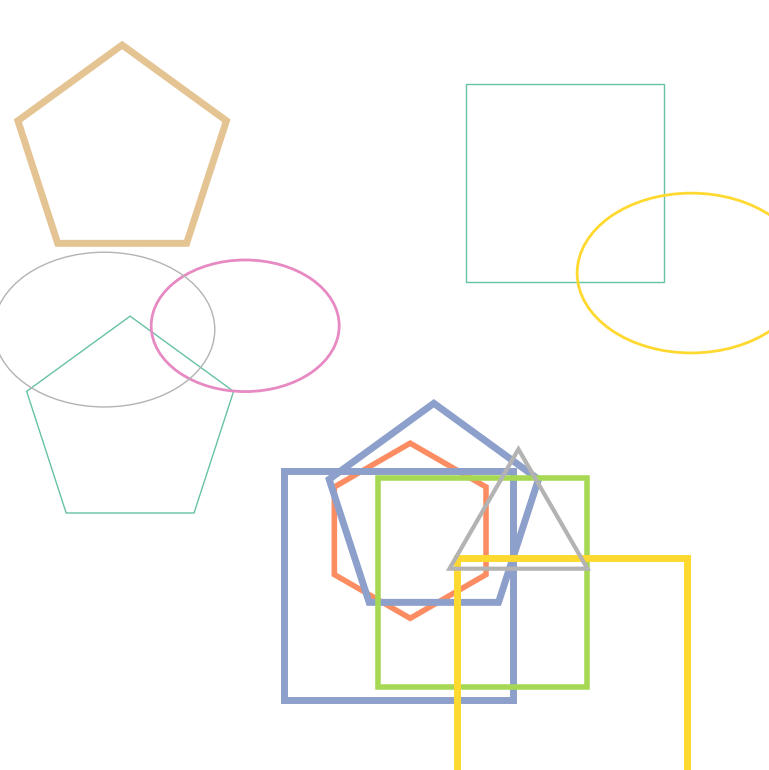[{"shape": "square", "thickness": 0.5, "radius": 0.64, "center": [0.734, 0.763]}, {"shape": "pentagon", "thickness": 0.5, "radius": 0.71, "center": [0.169, 0.448]}, {"shape": "hexagon", "thickness": 2, "radius": 0.57, "center": [0.533, 0.311]}, {"shape": "pentagon", "thickness": 2.5, "radius": 0.71, "center": [0.563, 0.333]}, {"shape": "square", "thickness": 2.5, "radius": 0.74, "center": [0.518, 0.24]}, {"shape": "oval", "thickness": 1, "radius": 0.61, "center": [0.318, 0.577]}, {"shape": "square", "thickness": 2, "radius": 0.68, "center": [0.626, 0.244]}, {"shape": "oval", "thickness": 1, "radius": 0.74, "center": [0.898, 0.645]}, {"shape": "square", "thickness": 2.5, "radius": 0.75, "center": [0.743, 0.126]}, {"shape": "pentagon", "thickness": 2.5, "radius": 0.71, "center": [0.159, 0.799]}, {"shape": "oval", "thickness": 0.5, "radius": 0.72, "center": [0.135, 0.572]}, {"shape": "triangle", "thickness": 1.5, "radius": 0.52, "center": [0.673, 0.313]}]